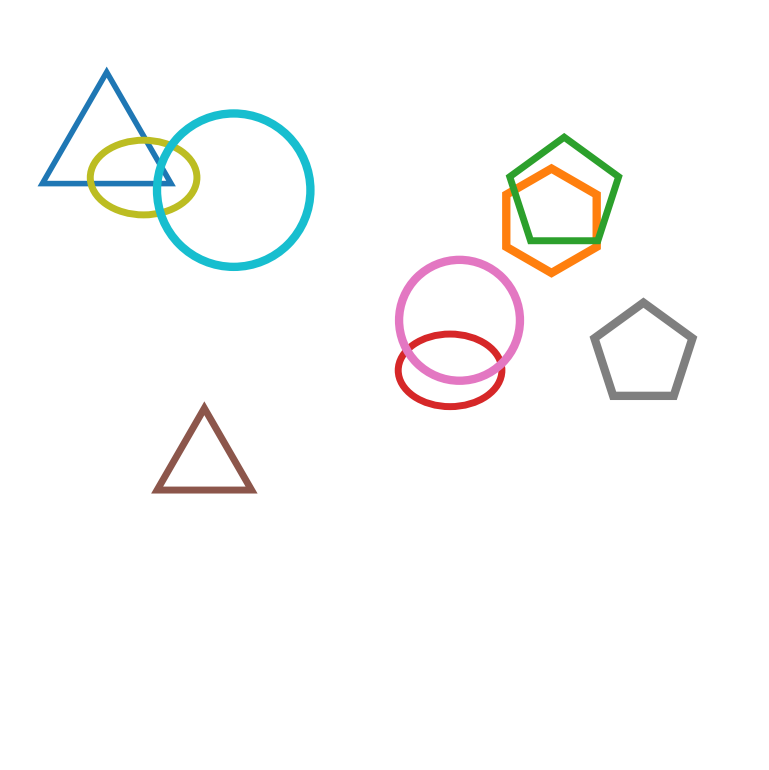[{"shape": "triangle", "thickness": 2, "radius": 0.48, "center": [0.139, 0.81]}, {"shape": "hexagon", "thickness": 3, "radius": 0.34, "center": [0.716, 0.713]}, {"shape": "pentagon", "thickness": 2.5, "radius": 0.37, "center": [0.733, 0.747]}, {"shape": "oval", "thickness": 2.5, "radius": 0.34, "center": [0.584, 0.519]}, {"shape": "triangle", "thickness": 2.5, "radius": 0.35, "center": [0.265, 0.399]}, {"shape": "circle", "thickness": 3, "radius": 0.39, "center": [0.597, 0.584]}, {"shape": "pentagon", "thickness": 3, "radius": 0.33, "center": [0.836, 0.54]}, {"shape": "oval", "thickness": 2.5, "radius": 0.35, "center": [0.186, 0.769]}, {"shape": "circle", "thickness": 3, "radius": 0.5, "center": [0.304, 0.753]}]